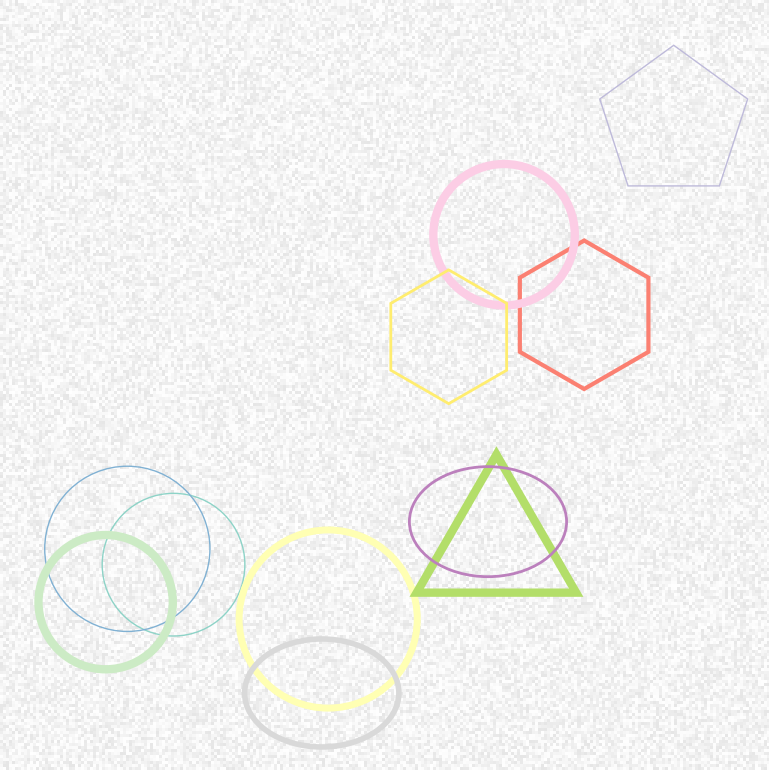[{"shape": "circle", "thickness": 0.5, "radius": 0.46, "center": [0.225, 0.267]}, {"shape": "circle", "thickness": 2.5, "radius": 0.58, "center": [0.426, 0.196]}, {"shape": "pentagon", "thickness": 0.5, "radius": 0.5, "center": [0.875, 0.84]}, {"shape": "hexagon", "thickness": 1.5, "radius": 0.48, "center": [0.759, 0.591]}, {"shape": "circle", "thickness": 0.5, "radius": 0.54, "center": [0.165, 0.287]}, {"shape": "triangle", "thickness": 3, "radius": 0.6, "center": [0.645, 0.29]}, {"shape": "circle", "thickness": 3, "radius": 0.46, "center": [0.655, 0.695]}, {"shape": "oval", "thickness": 2, "radius": 0.5, "center": [0.418, 0.1]}, {"shape": "oval", "thickness": 1, "radius": 0.51, "center": [0.634, 0.323]}, {"shape": "circle", "thickness": 3, "radius": 0.44, "center": [0.137, 0.218]}, {"shape": "hexagon", "thickness": 1, "radius": 0.43, "center": [0.583, 0.563]}]